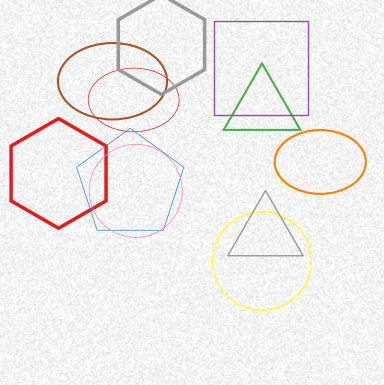[{"shape": "oval", "thickness": 0.5, "radius": 0.59, "center": [0.347, 0.74]}, {"shape": "hexagon", "thickness": 2.5, "radius": 0.71, "center": [0.152, 0.55]}, {"shape": "pentagon", "thickness": 0.5, "radius": 0.73, "center": [0.338, 0.52]}, {"shape": "triangle", "thickness": 1.5, "radius": 0.58, "center": [0.681, 0.72]}, {"shape": "square", "thickness": 1, "radius": 0.61, "center": [0.678, 0.824]}, {"shape": "oval", "thickness": 1.5, "radius": 0.59, "center": [0.832, 0.579]}, {"shape": "circle", "thickness": 1, "radius": 0.64, "center": [0.68, 0.322]}, {"shape": "oval", "thickness": 1.5, "radius": 0.71, "center": [0.292, 0.789]}, {"shape": "circle", "thickness": 0.5, "radius": 0.6, "center": [0.353, 0.504]}, {"shape": "hexagon", "thickness": 2.5, "radius": 0.65, "center": [0.419, 0.884]}, {"shape": "triangle", "thickness": 1, "radius": 0.56, "center": [0.69, 0.392]}]